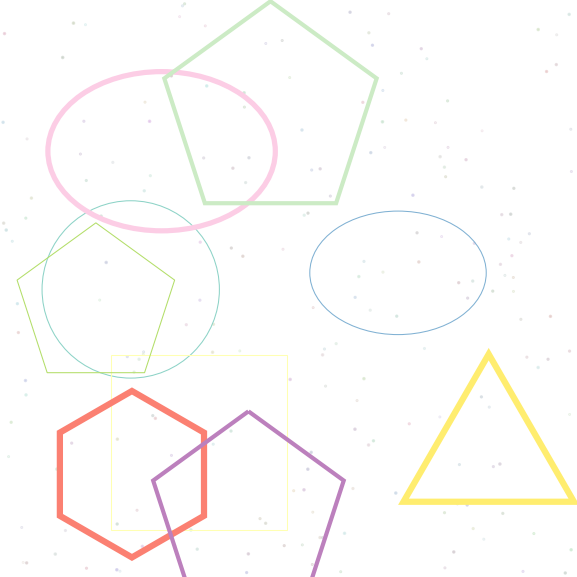[{"shape": "circle", "thickness": 0.5, "radius": 0.77, "center": [0.226, 0.498]}, {"shape": "square", "thickness": 0.5, "radius": 0.76, "center": [0.345, 0.233]}, {"shape": "hexagon", "thickness": 3, "radius": 0.72, "center": [0.228, 0.178]}, {"shape": "oval", "thickness": 0.5, "radius": 0.76, "center": [0.689, 0.527]}, {"shape": "pentagon", "thickness": 0.5, "radius": 0.72, "center": [0.166, 0.47]}, {"shape": "oval", "thickness": 2.5, "radius": 0.98, "center": [0.28, 0.737]}, {"shape": "pentagon", "thickness": 2, "radius": 0.87, "center": [0.43, 0.113]}, {"shape": "pentagon", "thickness": 2, "radius": 0.97, "center": [0.468, 0.804]}, {"shape": "triangle", "thickness": 3, "radius": 0.85, "center": [0.846, 0.215]}]